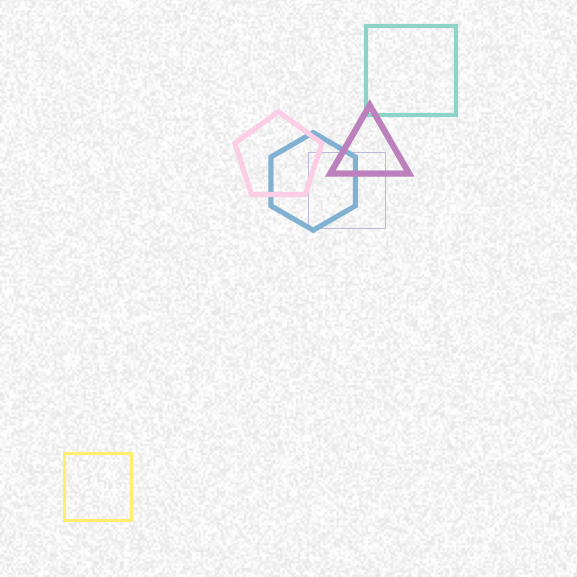[{"shape": "square", "thickness": 2, "radius": 0.39, "center": [0.712, 0.877]}, {"shape": "square", "thickness": 0.5, "radius": 0.33, "center": [0.6, 0.67]}, {"shape": "hexagon", "thickness": 2.5, "radius": 0.42, "center": [0.542, 0.685]}, {"shape": "pentagon", "thickness": 2.5, "radius": 0.4, "center": [0.482, 0.726]}, {"shape": "triangle", "thickness": 3, "radius": 0.39, "center": [0.64, 0.738]}, {"shape": "square", "thickness": 1.5, "radius": 0.29, "center": [0.169, 0.157]}]